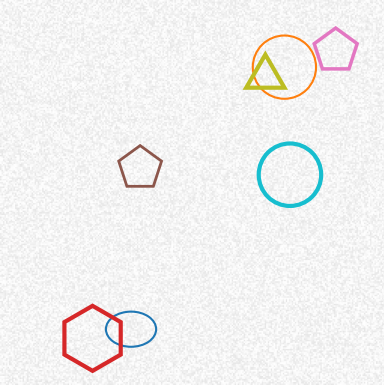[{"shape": "oval", "thickness": 1.5, "radius": 0.33, "center": [0.34, 0.145]}, {"shape": "circle", "thickness": 1.5, "radius": 0.41, "center": [0.739, 0.826]}, {"shape": "hexagon", "thickness": 3, "radius": 0.42, "center": [0.24, 0.121]}, {"shape": "pentagon", "thickness": 2, "radius": 0.29, "center": [0.364, 0.563]}, {"shape": "pentagon", "thickness": 2.5, "radius": 0.29, "center": [0.872, 0.869]}, {"shape": "triangle", "thickness": 3, "radius": 0.29, "center": [0.689, 0.801]}, {"shape": "circle", "thickness": 3, "radius": 0.41, "center": [0.753, 0.546]}]